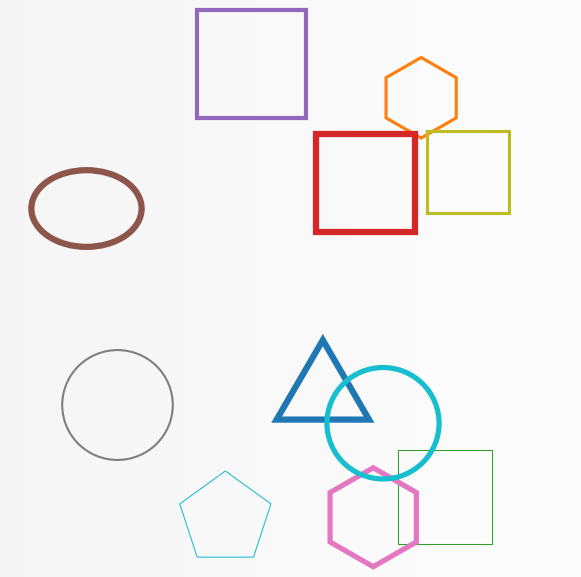[{"shape": "triangle", "thickness": 3, "radius": 0.46, "center": [0.555, 0.318]}, {"shape": "hexagon", "thickness": 1.5, "radius": 0.35, "center": [0.725, 0.83]}, {"shape": "square", "thickness": 0.5, "radius": 0.4, "center": [0.766, 0.138]}, {"shape": "square", "thickness": 3, "radius": 0.43, "center": [0.629, 0.682]}, {"shape": "square", "thickness": 2, "radius": 0.47, "center": [0.433, 0.888]}, {"shape": "oval", "thickness": 3, "radius": 0.47, "center": [0.149, 0.638]}, {"shape": "hexagon", "thickness": 2.5, "radius": 0.43, "center": [0.642, 0.103]}, {"shape": "circle", "thickness": 1, "radius": 0.48, "center": [0.202, 0.298]}, {"shape": "square", "thickness": 1.5, "radius": 0.35, "center": [0.805, 0.701]}, {"shape": "circle", "thickness": 2.5, "radius": 0.48, "center": [0.659, 0.266]}, {"shape": "pentagon", "thickness": 0.5, "radius": 0.41, "center": [0.388, 0.101]}]